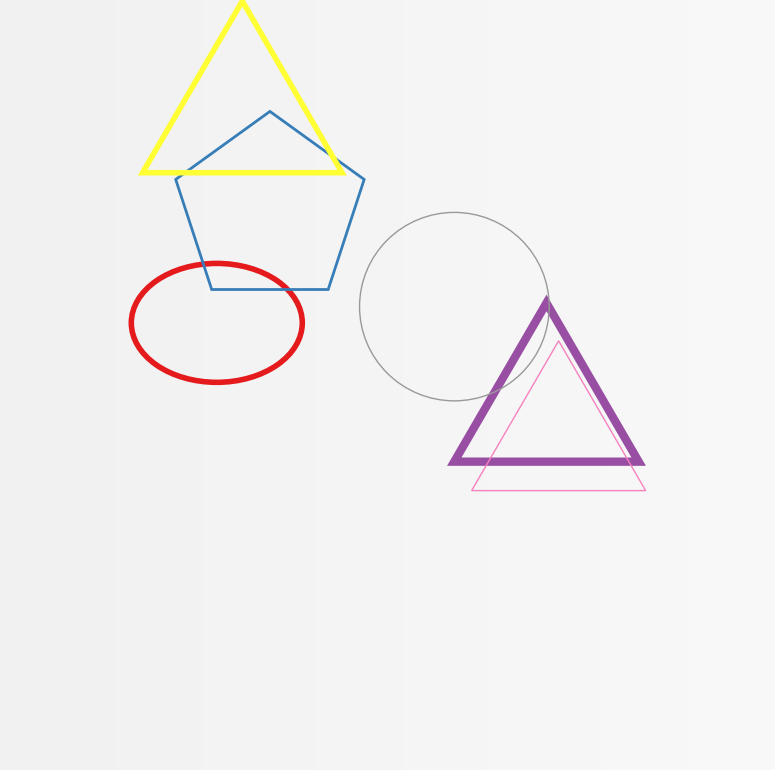[{"shape": "oval", "thickness": 2, "radius": 0.55, "center": [0.28, 0.581]}, {"shape": "pentagon", "thickness": 1, "radius": 0.64, "center": [0.348, 0.727]}, {"shape": "triangle", "thickness": 3, "radius": 0.69, "center": [0.705, 0.469]}, {"shape": "triangle", "thickness": 2, "radius": 0.74, "center": [0.313, 0.85]}, {"shape": "triangle", "thickness": 0.5, "radius": 0.65, "center": [0.721, 0.428]}, {"shape": "circle", "thickness": 0.5, "radius": 0.61, "center": [0.586, 0.602]}]